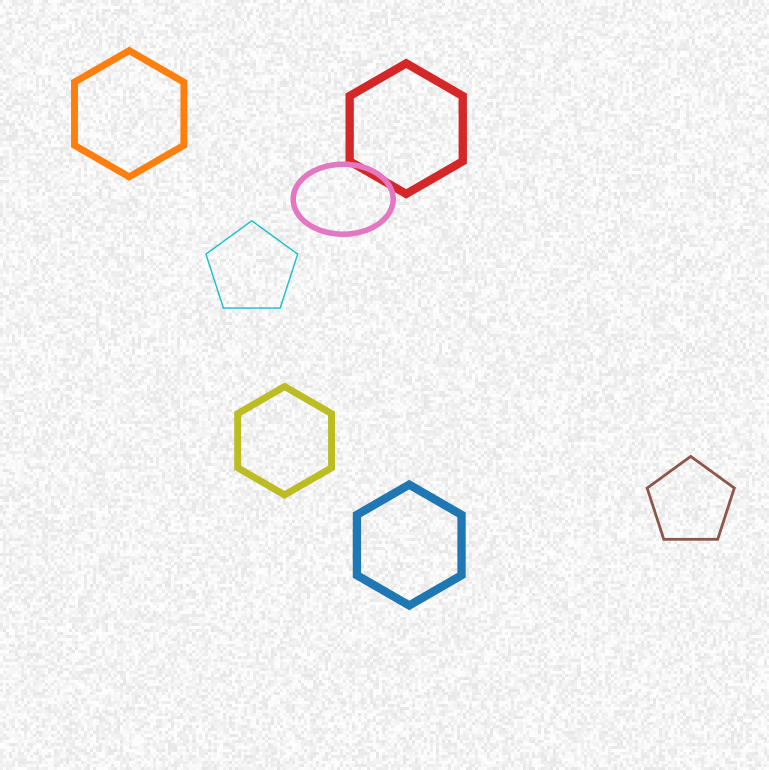[{"shape": "hexagon", "thickness": 3, "radius": 0.39, "center": [0.531, 0.292]}, {"shape": "hexagon", "thickness": 2.5, "radius": 0.41, "center": [0.168, 0.852]}, {"shape": "hexagon", "thickness": 3, "radius": 0.42, "center": [0.528, 0.833]}, {"shape": "pentagon", "thickness": 1, "radius": 0.3, "center": [0.897, 0.348]}, {"shape": "oval", "thickness": 2, "radius": 0.32, "center": [0.446, 0.741]}, {"shape": "hexagon", "thickness": 2.5, "radius": 0.35, "center": [0.37, 0.428]}, {"shape": "pentagon", "thickness": 0.5, "radius": 0.31, "center": [0.327, 0.651]}]